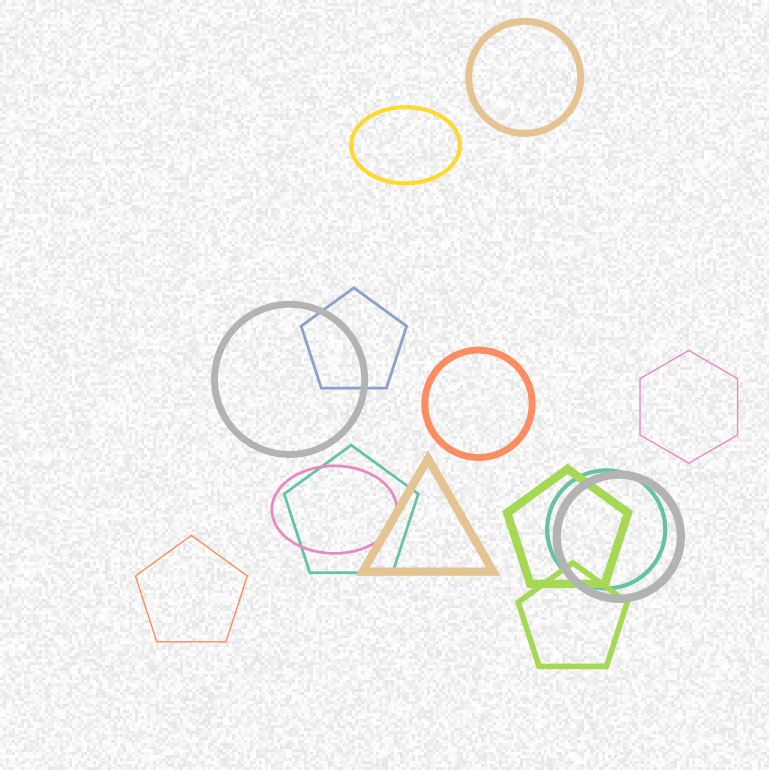[{"shape": "circle", "thickness": 1.5, "radius": 0.38, "center": [0.787, 0.312]}, {"shape": "pentagon", "thickness": 1, "radius": 0.46, "center": [0.456, 0.33]}, {"shape": "circle", "thickness": 2.5, "radius": 0.35, "center": [0.621, 0.476]}, {"shape": "pentagon", "thickness": 0.5, "radius": 0.38, "center": [0.249, 0.228]}, {"shape": "pentagon", "thickness": 1, "radius": 0.36, "center": [0.46, 0.554]}, {"shape": "hexagon", "thickness": 0.5, "radius": 0.37, "center": [0.895, 0.472]}, {"shape": "oval", "thickness": 1, "radius": 0.41, "center": [0.434, 0.338]}, {"shape": "pentagon", "thickness": 3, "radius": 0.41, "center": [0.737, 0.308]}, {"shape": "pentagon", "thickness": 2, "radius": 0.37, "center": [0.744, 0.195]}, {"shape": "oval", "thickness": 1.5, "radius": 0.35, "center": [0.527, 0.811]}, {"shape": "triangle", "thickness": 3, "radius": 0.49, "center": [0.556, 0.307]}, {"shape": "circle", "thickness": 2.5, "radius": 0.36, "center": [0.681, 0.9]}, {"shape": "circle", "thickness": 3, "radius": 0.4, "center": [0.804, 0.303]}, {"shape": "circle", "thickness": 2.5, "radius": 0.49, "center": [0.376, 0.507]}]